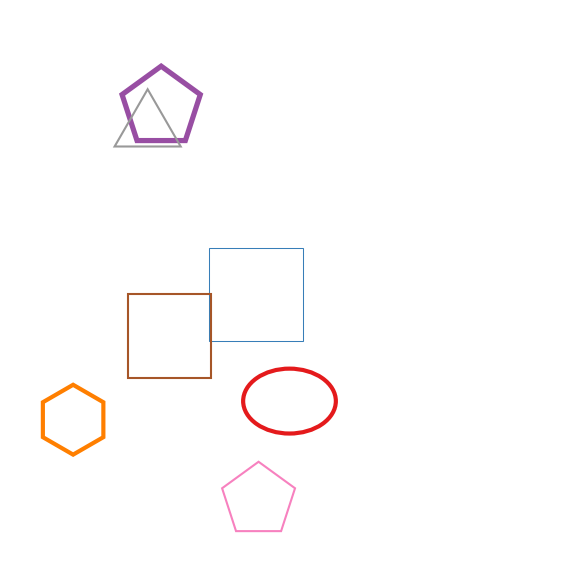[{"shape": "oval", "thickness": 2, "radius": 0.4, "center": [0.501, 0.305]}, {"shape": "square", "thickness": 0.5, "radius": 0.4, "center": [0.443, 0.489]}, {"shape": "pentagon", "thickness": 2.5, "radius": 0.36, "center": [0.279, 0.813]}, {"shape": "hexagon", "thickness": 2, "radius": 0.3, "center": [0.127, 0.272]}, {"shape": "square", "thickness": 1, "radius": 0.36, "center": [0.294, 0.417]}, {"shape": "pentagon", "thickness": 1, "radius": 0.33, "center": [0.448, 0.133]}, {"shape": "triangle", "thickness": 1, "radius": 0.33, "center": [0.256, 0.778]}]